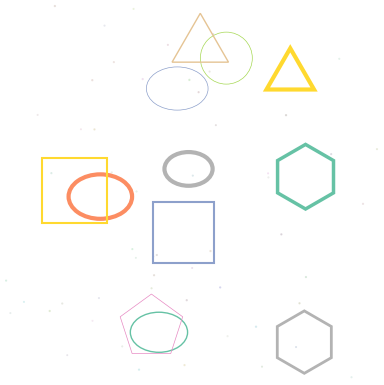[{"shape": "oval", "thickness": 1, "radius": 0.37, "center": [0.413, 0.137]}, {"shape": "hexagon", "thickness": 2.5, "radius": 0.42, "center": [0.794, 0.541]}, {"shape": "oval", "thickness": 3, "radius": 0.41, "center": [0.261, 0.489]}, {"shape": "oval", "thickness": 0.5, "radius": 0.4, "center": [0.46, 0.77]}, {"shape": "square", "thickness": 1.5, "radius": 0.4, "center": [0.476, 0.396]}, {"shape": "pentagon", "thickness": 0.5, "radius": 0.43, "center": [0.393, 0.151]}, {"shape": "circle", "thickness": 0.5, "radius": 0.34, "center": [0.588, 0.849]}, {"shape": "triangle", "thickness": 3, "radius": 0.36, "center": [0.754, 0.803]}, {"shape": "square", "thickness": 1.5, "radius": 0.42, "center": [0.192, 0.504]}, {"shape": "triangle", "thickness": 1, "radius": 0.42, "center": [0.52, 0.881]}, {"shape": "hexagon", "thickness": 2, "radius": 0.41, "center": [0.79, 0.111]}, {"shape": "oval", "thickness": 3, "radius": 0.31, "center": [0.49, 0.561]}]